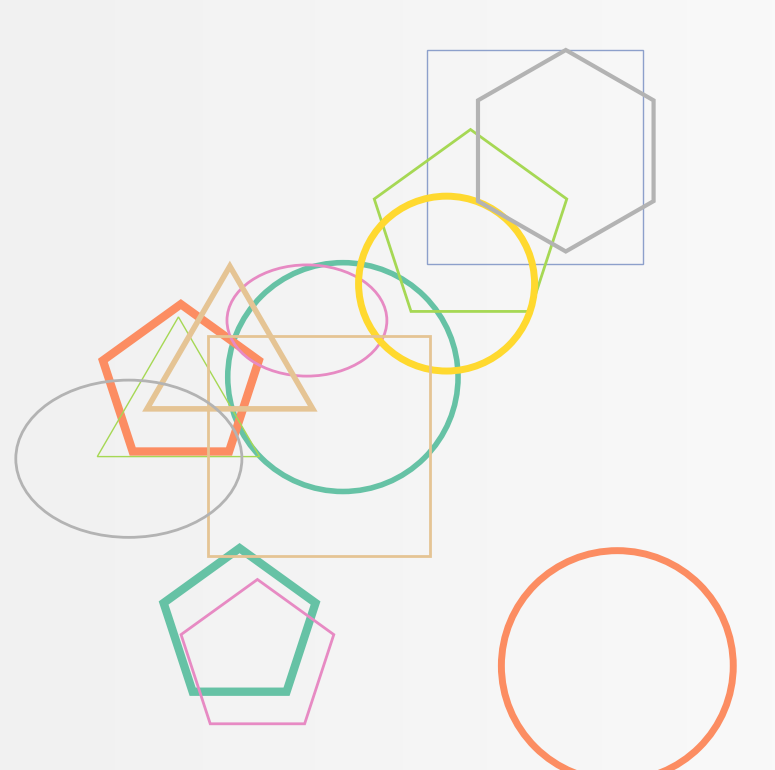[{"shape": "circle", "thickness": 2, "radius": 0.74, "center": [0.442, 0.51]}, {"shape": "pentagon", "thickness": 3, "radius": 0.52, "center": [0.309, 0.185]}, {"shape": "circle", "thickness": 2.5, "radius": 0.75, "center": [0.797, 0.135]}, {"shape": "pentagon", "thickness": 3, "radius": 0.53, "center": [0.233, 0.499]}, {"shape": "square", "thickness": 0.5, "radius": 0.7, "center": [0.69, 0.796]}, {"shape": "oval", "thickness": 1, "radius": 0.52, "center": [0.396, 0.584]}, {"shape": "pentagon", "thickness": 1, "radius": 0.52, "center": [0.332, 0.144]}, {"shape": "triangle", "thickness": 0.5, "radius": 0.6, "center": [0.23, 0.467]}, {"shape": "pentagon", "thickness": 1, "radius": 0.65, "center": [0.607, 0.701]}, {"shape": "circle", "thickness": 2.5, "radius": 0.57, "center": [0.576, 0.632]}, {"shape": "square", "thickness": 1, "radius": 0.71, "center": [0.412, 0.421]}, {"shape": "triangle", "thickness": 2, "radius": 0.62, "center": [0.297, 0.531]}, {"shape": "oval", "thickness": 1, "radius": 0.73, "center": [0.166, 0.404]}, {"shape": "hexagon", "thickness": 1.5, "radius": 0.65, "center": [0.73, 0.804]}]